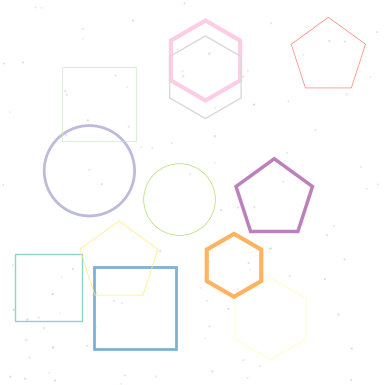[{"shape": "square", "thickness": 1, "radius": 0.43, "center": [0.125, 0.254]}, {"shape": "hexagon", "thickness": 0.5, "radius": 0.53, "center": [0.702, 0.172]}, {"shape": "circle", "thickness": 2, "radius": 0.59, "center": [0.232, 0.556]}, {"shape": "pentagon", "thickness": 0.5, "radius": 0.51, "center": [0.853, 0.854]}, {"shape": "square", "thickness": 2, "radius": 0.53, "center": [0.351, 0.2]}, {"shape": "hexagon", "thickness": 3, "radius": 0.41, "center": [0.608, 0.311]}, {"shape": "circle", "thickness": 0.5, "radius": 0.47, "center": [0.466, 0.482]}, {"shape": "hexagon", "thickness": 3, "radius": 0.52, "center": [0.534, 0.843]}, {"shape": "hexagon", "thickness": 1, "radius": 0.54, "center": [0.534, 0.799]}, {"shape": "pentagon", "thickness": 2.5, "radius": 0.52, "center": [0.712, 0.483]}, {"shape": "square", "thickness": 0.5, "radius": 0.48, "center": [0.258, 0.73]}, {"shape": "pentagon", "thickness": 0.5, "radius": 0.53, "center": [0.309, 0.319]}]